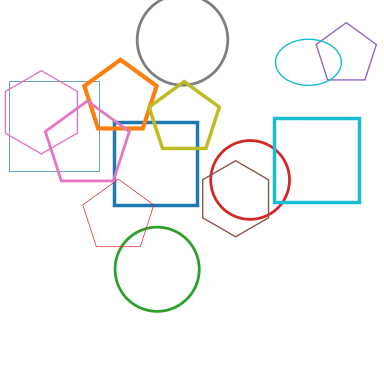[{"shape": "square", "thickness": 2.5, "radius": 0.54, "center": [0.404, 0.575]}, {"shape": "square", "thickness": 0.5, "radius": 0.58, "center": [0.141, 0.672]}, {"shape": "pentagon", "thickness": 3, "radius": 0.49, "center": [0.313, 0.746]}, {"shape": "circle", "thickness": 2, "radius": 0.55, "center": [0.408, 0.301]}, {"shape": "circle", "thickness": 2, "radius": 0.51, "center": [0.65, 0.533]}, {"shape": "pentagon", "thickness": 0.5, "radius": 0.49, "center": [0.307, 0.438]}, {"shape": "pentagon", "thickness": 1, "radius": 0.41, "center": [0.899, 0.859]}, {"shape": "hexagon", "thickness": 1, "radius": 0.49, "center": [0.612, 0.484]}, {"shape": "hexagon", "thickness": 1, "radius": 0.54, "center": [0.107, 0.708]}, {"shape": "pentagon", "thickness": 2, "radius": 0.57, "center": [0.227, 0.623]}, {"shape": "circle", "thickness": 2, "radius": 0.59, "center": [0.474, 0.897]}, {"shape": "pentagon", "thickness": 2.5, "radius": 0.48, "center": [0.478, 0.692]}, {"shape": "square", "thickness": 2.5, "radius": 0.55, "center": [0.822, 0.585]}, {"shape": "oval", "thickness": 1, "radius": 0.43, "center": [0.801, 0.838]}]